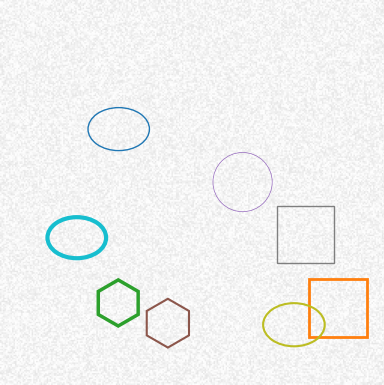[{"shape": "oval", "thickness": 1, "radius": 0.4, "center": [0.308, 0.665]}, {"shape": "square", "thickness": 2, "radius": 0.38, "center": [0.877, 0.201]}, {"shape": "hexagon", "thickness": 2.5, "radius": 0.3, "center": [0.307, 0.213]}, {"shape": "circle", "thickness": 0.5, "radius": 0.38, "center": [0.63, 0.527]}, {"shape": "hexagon", "thickness": 1.5, "radius": 0.32, "center": [0.436, 0.161]}, {"shape": "square", "thickness": 1, "radius": 0.37, "center": [0.794, 0.391]}, {"shape": "oval", "thickness": 1.5, "radius": 0.4, "center": [0.763, 0.157]}, {"shape": "oval", "thickness": 3, "radius": 0.38, "center": [0.199, 0.383]}]